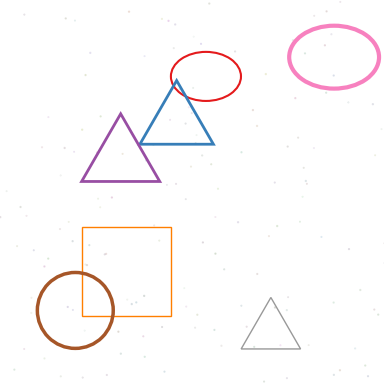[{"shape": "oval", "thickness": 1.5, "radius": 0.46, "center": [0.535, 0.802]}, {"shape": "triangle", "thickness": 2, "radius": 0.55, "center": [0.459, 0.681]}, {"shape": "triangle", "thickness": 2, "radius": 0.59, "center": [0.313, 0.587]}, {"shape": "square", "thickness": 1, "radius": 0.58, "center": [0.328, 0.295]}, {"shape": "circle", "thickness": 2.5, "radius": 0.49, "center": [0.196, 0.194]}, {"shape": "oval", "thickness": 3, "radius": 0.58, "center": [0.868, 0.852]}, {"shape": "triangle", "thickness": 1, "radius": 0.45, "center": [0.704, 0.138]}]